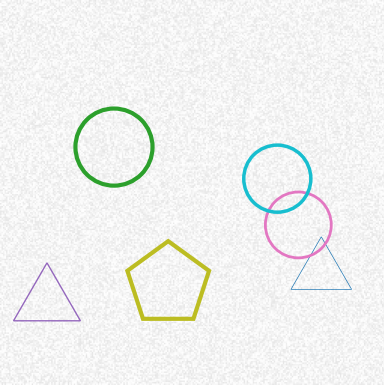[{"shape": "triangle", "thickness": 0.5, "radius": 0.45, "center": [0.835, 0.294]}, {"shape": "circle", "thickness": 3, "radius": 0.5, "center": [0.296, 0.618]}, {"shape": "triangle", "thickness": 1, "radius": 0.5, "center": [0.122, 0.217]}, {"shape": "circle", "thickness": 2, "radius": 0.43, "center": [0.775, 0.416]}, {"shape": "pentagon", "thickness": 3, "radius": 0.56, "center": [0.437, 0.262]}, {"shape": "circle", "thickness": 2.5, "radius": 0.44, "center": [0.72, 0.536]}]